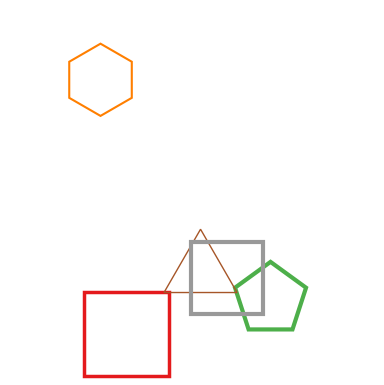[{"shape": "square", "thickness": 2.5, "radius": 0.55, "center": [0.328, 0.132]}, {"shape": "pentagon", "thickness": 3, "radius": 0.48, "center": [0.703, 0.223]}, {"shape": "hexagon", "thickness": 1.5, "radius": 0.47, "center": [0.261, 0.793]}, {"shape": "triangle", "thickness": 1, "radius": 0.55, "center": [0.521, 0.295]}, {"shape": "square", "thickness": 3, "radius": 0.47, "center": [0.589, 0.278]}]